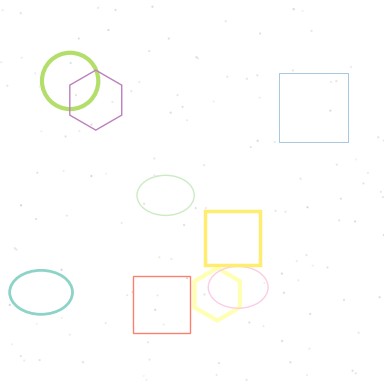[{"shape": "oval", "thickness": 2, "radius": 0.41, "center": [0.107, 0.241]}, {"shape": "hexagon", "thickness": 3, "radius": 0.34, "center": [0.564, 0.236]}, {"shape": "square", "thickness": 1, "radius": 0.37, "center": [0.419, 0.209]}, {"shape": "square", "thickness": 0.5, "radius": 0.45, "center": [0.813, 0.72]}, {"shape": "circle", "thickness": 3, "radius": 0.37, "center": [0.182, 0.79]}, {"shape": "oval", "thickness": 1, "radius": 0.39, "center": [0.619, 0.254]}, {"shape": "hexagon", "thickness": 1, "radius": 0.39, "center": [0.249, 0.74]}, {"shape": "oval", "thickness": 1, "radius": 0.37, "center": [0.43, 0.493]}, {"shape": "square", "thickness": 2.5, "radius": 0.36, "center": [0.605, 0.382]}]